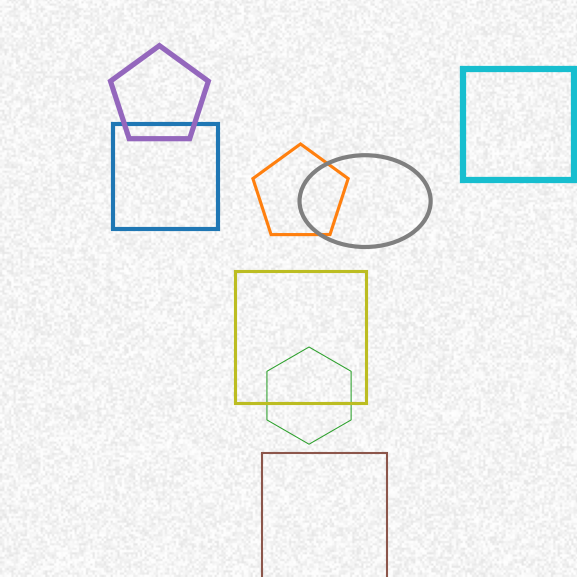[{"shape": "square", "thickness": 2, "radius": 0.46, "center": [0.286, 0.693]}, {"shape": "pentagon", "thickness": 1.5, "radius": 0.43, "center": [0.52, 0.663]}, {"shape": "hexagon", "thickness": 0.5, "radius": 0.42, "center": [0.535, 0.314]}, {"shape": "pentagon", "thickness": 2.5, "radius": 0.45, "center": [0.276, 0.831]}, {"shape": "square", "thickness": 1, "radius": 0.54, "center": [0.561, 0.106]}, {"shape": "oval", "thickness": 2, "radius": 0.57, "center": [0.632, 0.651]}, {"shape": "square", "thickness": 1.5, "radius": 0.57, "center": [0.52, 0.415]}, {"shape": "square", "thickness": 3, "radius": 0.48, "center": [0.898, 0.783]}]